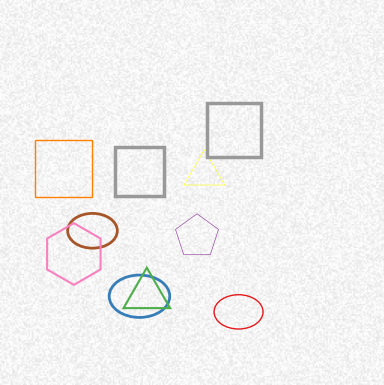[{"shape": "oval", "thickness": 1, "radius": 0.32, "center": [0.62, 0.19]}, {"shape": "oval", "thickness": 2, "radius": 0.39, "center": [0.362, 0.231]}, {"shape": "triangle", "thickness": 1.5, "radius": 0.35, "center": [0.381, 0.235]}, {"shape": "pentagon", "thickness": 0.5, "radius": 0.29, "center": [0.512, 0.386]}, {"shape": "square", "thickness": 1, "radius": 0.37, "center": [0.164, 0.562]}, {"shape": "triangle", "thickness": 0.5, "radius": 0.31, "center": [0.531, 0.55]}, {"shape": "oval", "thickness": 2, "radius": 0.32, "center": [0.24, 0.401]}, {"shape": "hexagon", "thickness": 1.5, "radius": 0.4, "center": [0.192, 0.34]}, {"shape": "square", "thickness": 2.5, "radius": 0.32, "center": [0.361, 0.554]}, {"shape": "square", "thickness": 2.5, "radius": 0.35, "center": [0.608, 0.662]}]